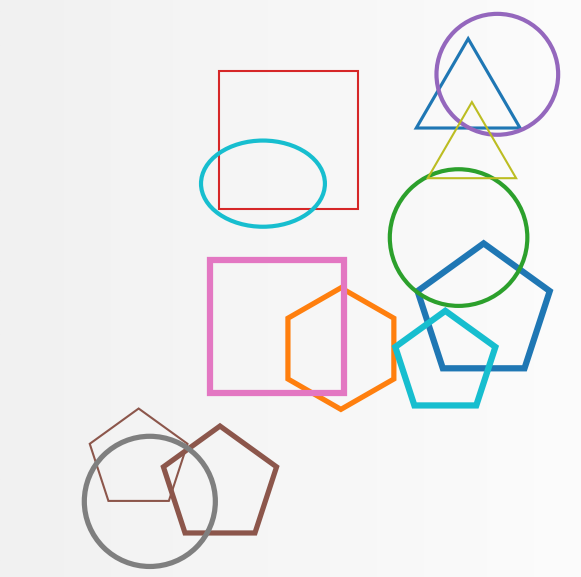[{"shape": "pentagon", "thickness": 3, "radius": 0.6, "center": [0.832, 0.458]}, {"shape": "triangle", "thickness": 1.5, "radius": 0.52, "center": [0.805, 0.829]}, {"shape": "hexagon", "thickness": 2.5, "radius": 0.53, "center": [0.586, 0.395]}, {"shape": "circle", "thickness": 2, "radius": 0.59, "center": [0.789, 0.588]}, {"shape": "square", "thickness": 1, "radius": 0.6, "center": [0.496, 0.757]}, {"shape": "circle", "thickness": 2, "radius": 0.52, "center": [0.856, 0.87]}, {"shape": "pentagon", "thickness": 2.5, "radius": 0.51, "center": [0.378, 0.159]}, {"shape": "pentagon", "thickness": 1, "radius": 0.44, "center": [0.239, 0.203]}, {"shape": "square", "thickness": 3, "radius": 0.58, "center": [0.477, 0.434]}, {"shape": "circle", "thickness": 2.5, "radius": 0.56, "center": [0.258, 0.131]}, {"shape": "triangle", "thickness": 1, "radius": 0.44, "center": [0.812, 0.734]}, {"shape": "oval", "thickness": 2, "radius": 0.53, "center": [0.452, 0.681]}, {"shape": "pentagon", "thickness": 3, "radius": 0.45, "center": [0.766, 0.37]}]